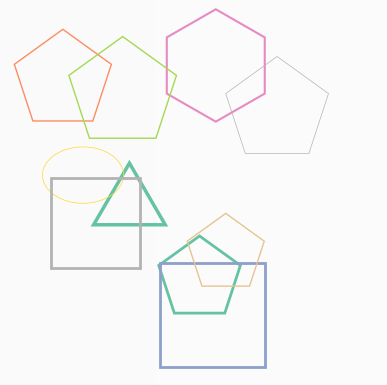[{"shape": "pentagon", "thickness": 2, "radius": 0.55, "center": [0.515, 0.276]}, {"shape": "triangle", "thickness": 2.5, "radius": 0.53, "center": [0.334, 0.47]}, {"shape": "pentagon", "thickness": 1, "radius": 0.66, "center": [0.162, 0.792]}, {"shape": "square", "thickness": 2, "radius": 0.68, "center": [0.549, 0.182]}, {"shape": "hexagon", "thickness": 1.5, "radius": 0.73, "center": [0.557, 0.83]}, {"shape": "pentagon", "thickness": 1, "radius": 0.73, "center": [0.317, 0.759]}, {"shape": "oval", "thickness": 0.5, "radius": 0.52, "center": [0.214, 0.545]}, {"shape": "pentagon", "thickness": 1, "radius": 0.52, "center": [0.583, 0.341]}, {"shape": "pentagon", "thickness": 0.5, "radius": 0.7, "center": [0.715, 0.714]}, {"shape": "square", "thickness": 2, "radius": 0.58, "center": [0.247, 0.42]}]